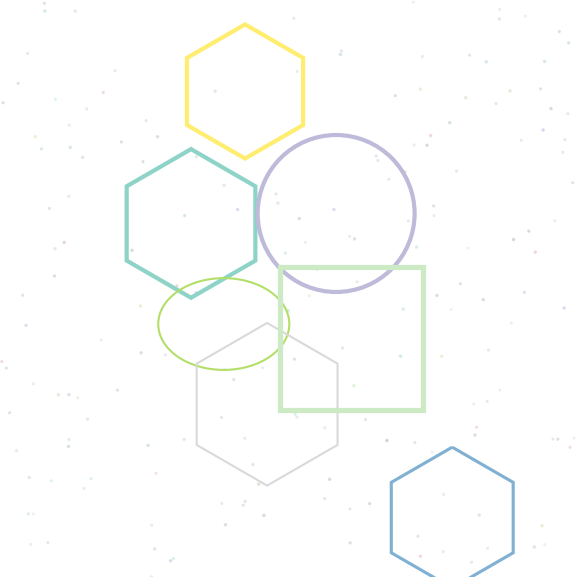[{"shape": "hexagon", "thickness": 2, "radius": 0.64, "center": [0.331, 0.612]}, {"shape": "circle", "thickness": 2, "radius": 0.68, "center": [0.582, 0.629]}, {"shape": "hexagon", "thickness": 1.5, "radius": 0.61, "center": [0.783, 0.103]}, {"shape": "oval", "thickness": 1, "radius": 0.57, "center": [0.387, 0.438]}, {"shape": "hexagon", "thickness": 1, "radius": 0.7, "center": [0.463, 0.299]}, {"shape": "square", "thickness": 2.5, "radius": 0.62, "center": [0.608, 0.413]}, {"shape": "hexagon", "thickness": 2, "radius": 0.58, "center": [0.424, 0.841]}]